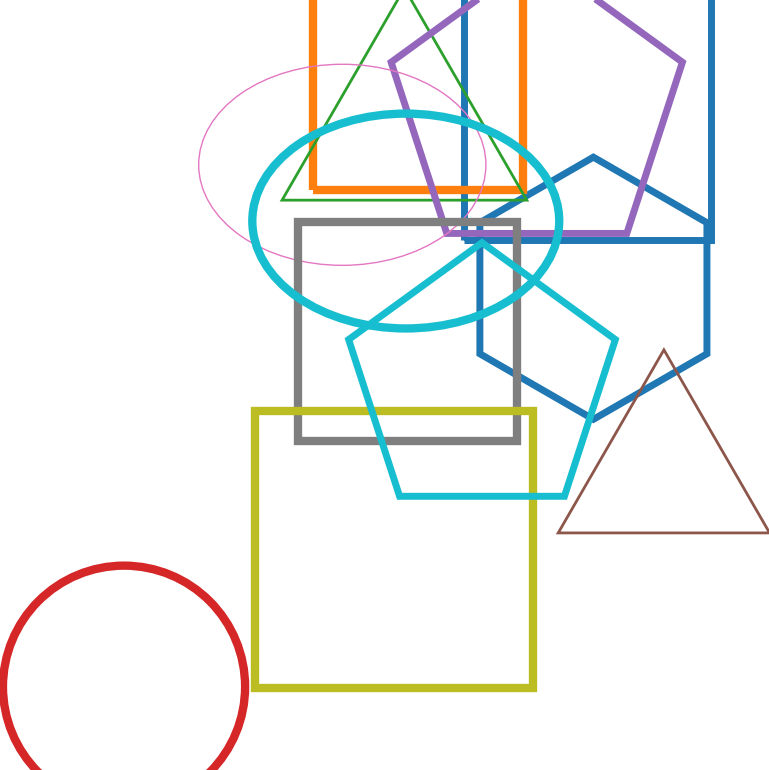[{"shape": "hexagon", "thickness": 2.5, "radius": 0.85, "center": [0.771, 0.626]}, {"shape": "square", "thickness": 2.5, "radius": 0.8, "center": [0.763, 0.848]}, {"shape": "square", "thickness": 3, "radius": 0.68, "center": [0.543, 0.889]}, {"shape": "triangle", "thickness": 1, "radius": 0.92, "center": [0.525, 0.832]}, {"shape": "circle", "thickness": 3, "radius": 0.79, "center": [0.161, 0.108]}, {"shape": "pentagon", "thickness": 2.5, "radius": 0.99, "center": [0.697, 0.858]}, {"shape": "triangle", "thickness": 1, "radius": 0.79, "center": [0.862, 0.387]}, {"shape": "oval", "thickness": 0.5, "radius": 0.93, "center": [0.445, 0.786]}, {"shape": "square", "thickness": 3, "radius": 0.71, "center": [0.53, 0.569]}, {"shape": "square", "thickness": 3, "radius": 0.9, "center": [0.511, 0.287]}, {"shape": "oval", "thickness": 3, "radius": 1.0, "center": [0.527, 0.713]}, {"shape": "pentagon", "thickness": 2.5, "radius": 0.91, "center": [0.626, 0.503]}]